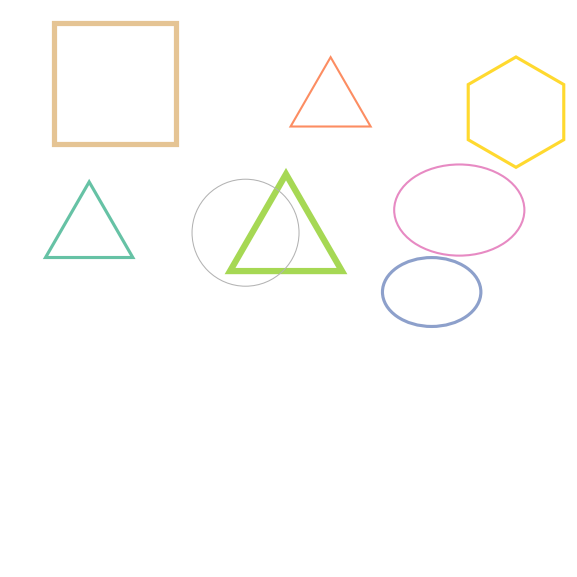[{"shape": "triangle", "thickness": 1.5, "radius": 0.44, "center": [0.154, 0.597]}, {"shape": "triangle", "thickness": 1, "radius": 0.4, "center": [0.572, 0.82]}, {"shape": "oval", "thickness": 1.5, "radius": 0.43, "center": [0.747, 0.493]}, {"shape": "oval", "thickness": 1, "radius": 0.56, "center": [0.795, 0.635]}, {"shape": "triangle", "thickness": 3, "radius": 0.56, "center": [0.495, 0.586]}, {"shape": "hexagon", "thickness": 1.5, "radius": 0.48, "center": [0.893, 0.805]}, {"shape": "square", "thickness": 2.5, "radius": 0.53, "center": [0.199, 0.855]}, {"shape": "circle", "thickness": 0.5, "radius": 0.46, "center": [0.425, 0.596]}]